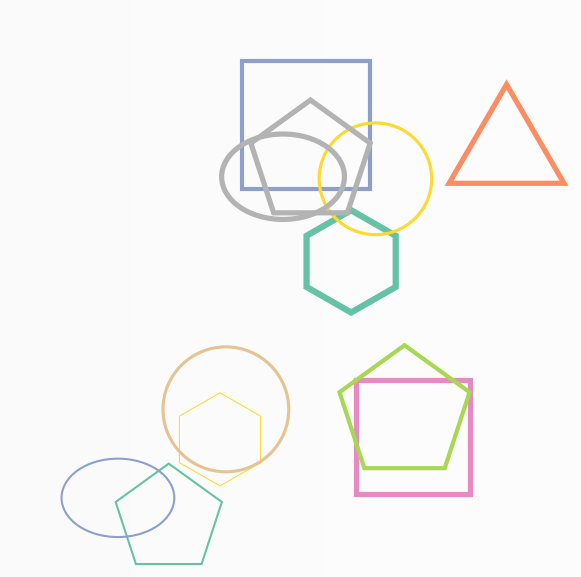[{"shape": "pentagon", "thickness": 1, "radius": 0.48, "center": [0.29, 0.1]}, {"shape": "hexagon", "thickness": 3, "radius": 0.44, "center": [0.604, 0.547]}, {"shape": "triangle", "thickness": 2.5, "radius": 0.57, "center": [0.871, 0.739]}, {"shape": "square", "thickness": 2, "radius": 0.55, "center": [0.527, 0.783]}, {"shape": "oval", "thickness": 1, "radius": 0.48, "center": [0.203, 0.137]}, {"shape": "square", "thickness": 2.5, "radius": 0.49, "center": [0.711, 0.242]}, {"shape": "pentagon", "thickness": 2, "radius": 0.59, "center": [0.696, 0.284]}, {"shape": "hexagon", "thickness": 0.5, "radius": 0.4, "center": [0.379, 0.238]}, {"shape": "circle", "thickness": 1.5, "radius": 0.48, "center": [0.646, 0.69]}, {"shape": "circle", "thickness": 1.5, "radius": 0.54, "center": [0.389, 0.29]}, {"shape": "oval", "thickness": 2.5, "radius": 0.53, "center": [0.487, 0.693]}, {"shape": "pentagon", "thickness": 2.5, "radius": 0.54, "center": [0.534, 0.718]}]